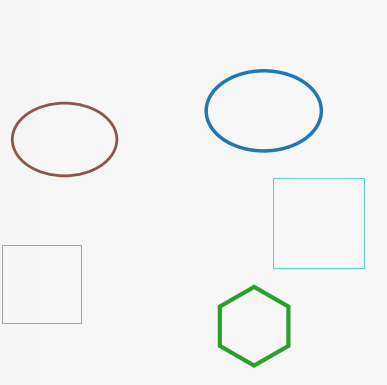[{"shape": "oval", "thickness": 2.5, "radius": 0.74, "center": [0.681, 0.712]}, {"shape": "hexagon", "thickness": 3, "radius": 0.51, "center": [0.656, 0.153]}, {"shape": "oval", "thickness": 2, "radius": 0.67, "center": [0.167, 0.638]}, {"shape": "square", "thickness": 0.5, "radius": 0.51, "center": [0.108, 0.263]}, {"shape": "square", "thickness": 0.5, "radius": 0.58, "center": [0.821, 0.421]}]